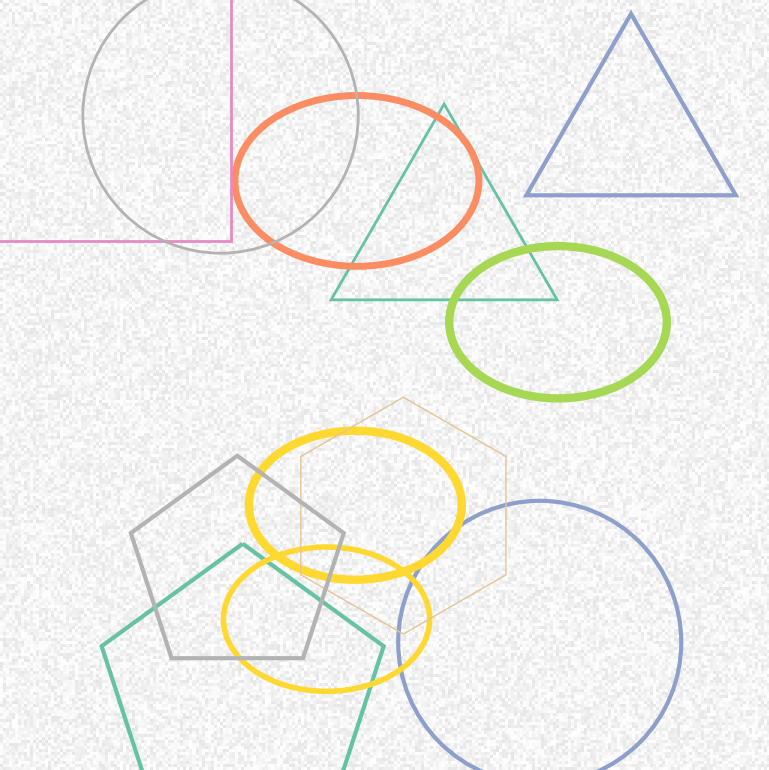[{"shape": "pentagon", "thickness": 1.5, "radius": 0.96, "center": [0.315, 0.101]}, {"shape": "triangle", "thickness": 1, "radius": 0.85, "center": [0.577, 0.695]}, {"shape": "oval", "thickness": 2.5, "radius": 0.79, "center": [0.464, 0.765]}, {"shape": "circle", "thickness": 1.5, "radius": 0.92, "center": [0.701, 0.166]}, {"shape": "triangle", "thickness": 1.5, "radius": 0.79, "center": [0.82, 0.825]}, {"shape": "square", "thickness": 1, "radius": 0.9, "center": [0.12, 0.867]}, {"shape": "oval", "thickness": 3, "radius": 0.71, "center": [0.725, 0.582]}, {"shape": "oval", "thickness": 2, "radius": 0.67, "center": [0.424, 0.196]}, {"shape": "oval", "thickness": 3, "radius": 0.69, "center": [0.461, 0.344]}, {"shape": "hexagon", "thickness": 0.5, "radius": 0.77, "center": [0.524, 0.33]}, {"shape": "pentagon", "thickness": 1.5, "radius": 0.73, "center": [0.308, 0.263]}, {"shape": "circle", "thickness": 1, "radius": 0.89, "center": [0.286, 0.85]}]